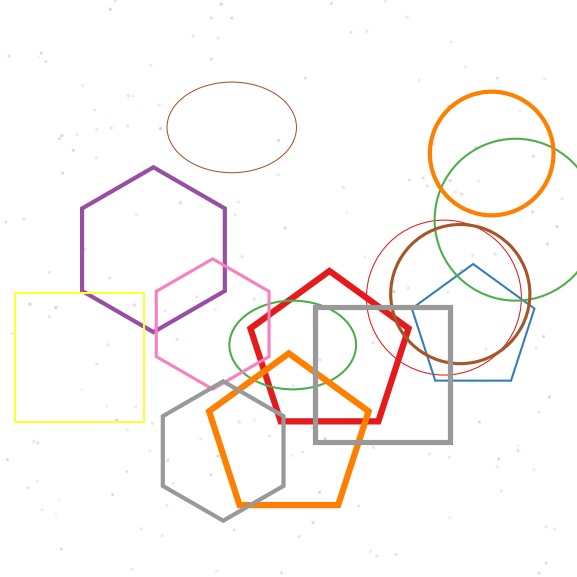[{"shape": "circle", "thickness": 0.5, "radius": 0.67, "center": [0.769, 0.484]}, {"shape": "pentagon", "thickness": 3, "radius": 0.72, "center": [0.571, 0.386]}, {"shape": "pentagon", "thickness": 1, "radius": 0.56, "center": [0.819, 0.43]}, {"shape": "circle", "thickness": 1, "radius": 0.7, "center": [0.893, 0.619]}, {"shape": "oval", "thickness": 1, "radius": 0.55, "center": [0.507, 0.402]}, {"shape": "hexagon", "thickness": 2, "radius": 0.71, "center": [0.266, 0.567]}, {"shape": "circle", "thickness": 2, "radius": 0.54, "center": [0.851, 0.733]}, {"shape": "pentagon", "thickness": 3, "radius": 0.73, "center": [0.5, 0.242]}, {"shape": "square", "thickness": 1, "radius": 0.56, "center": [0.138, 0.38]}, {"shape": "oval", "thickness": 0.5, "radius": 0.56, "center": [0.401, 0.779]}, {"shape": "circle", "thickness": 1.5, "radius": 0.6, "center": [0.797, 0.49]}, {"shape": "hexagon", "thickness": 1.5, "radius": 0.56, "center": [0.368, 0.438]}, {"shape": "square", "thickness": 2.5, "radius": 0.58, "center": [0.662, 0.35]}, {"shape": "hexagon", "thickness": 2, "radius": 0.6, "center": [0.386, 0.218]}]